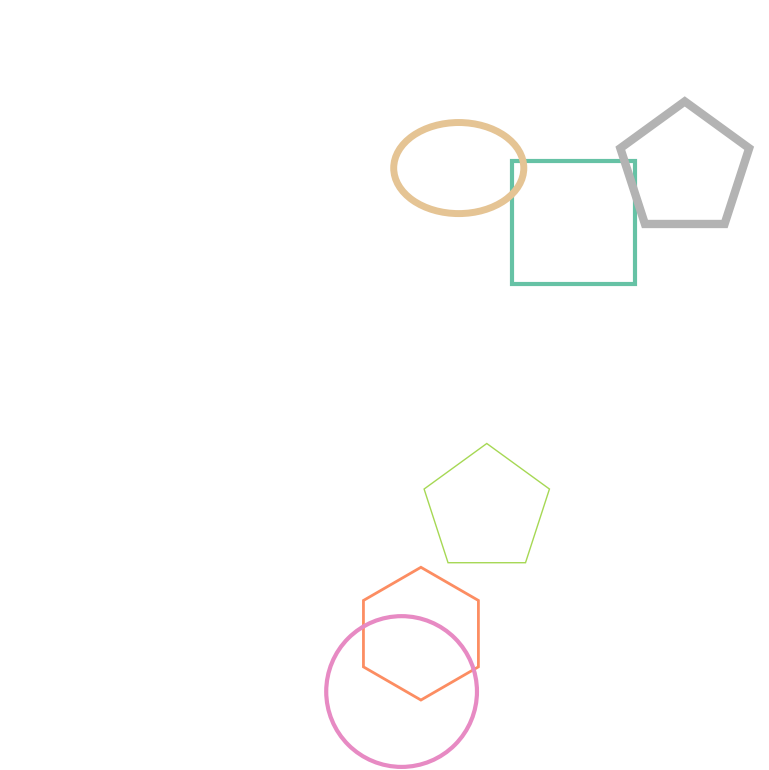[{"shape": "square", "thickness": 1.5, "radius": 0.4, "center": [0.745, 0.711]}, {"shape": "hexagon", "thickness": 1, "radius": 0.43, "center": [0.547, 0.177]}, {"shape": "circle", "thickness": 1.5, "radius": 0.49, "center": [0.522, 0.102]}, {"shape": "pentagon", "thickness": 0.5, "radius": 0.43, "center": [0.632, 0.338]}, {"shape": "oval", "thickness": 2.5, "radius": 0.42, "center": [0.596, 0.782]}, {"shape": "pentagon", "thickness": 3, "radius": 0.44, "center": [0.889, 0.78]}]